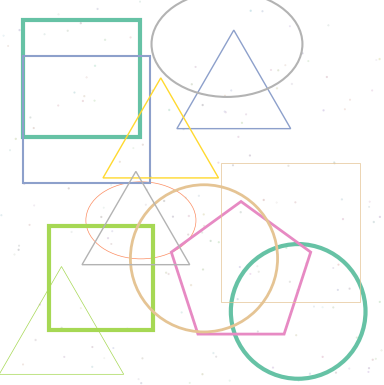[{"shape": "circle", "thickness": 3, "radius": 0.87, "center": [0.774, 0.191]}, {"shape": "square", "thickness": 3, "radius": 0.76, "center": [0.212, 0.797]}, {"shape": "oval", "thickness": 0.5, "radius": 0.71, "center": [0.366, 0.428]}, {"shape": "triangle", "thickness": 1, "radius": 0.85, "center": [0.607, 0.751]}, {"shape": "square", "thickness": 1.5, "radius": 0.83, "center": [0.225, 0.69]}, {"shape": "pentagon", "thickness": 2, "radius": 0.95, "center": [0.626, 0.286]}, {"shape": "square", "thickness": 3, "radius": 0.67, "center": [0.263, 0.277]}, {"shape": "triangle", "thickness": 0.5, "radius": 0.93, "center": [0.16, 0.121]}, {"shape": "triangle", "thickness": 1, "radius": 0.87, "center": [0.418, 0.624]}, {"shape": "circle", "thickness": 2, "radius": 0.96, "center": [0.53, 0.329]}, {"shape": "square", "thickness": 0.5, "radius": 0.9, "center": [0.755, 0.396]}, {"shape": "triangle", "thickness": 1, "radius": 0.81, "center": [0.353, 0.393]}, {"shape": "oval", "thickness": 1.5, "radius": 0.98, "center": [0.59, 0.885]}]